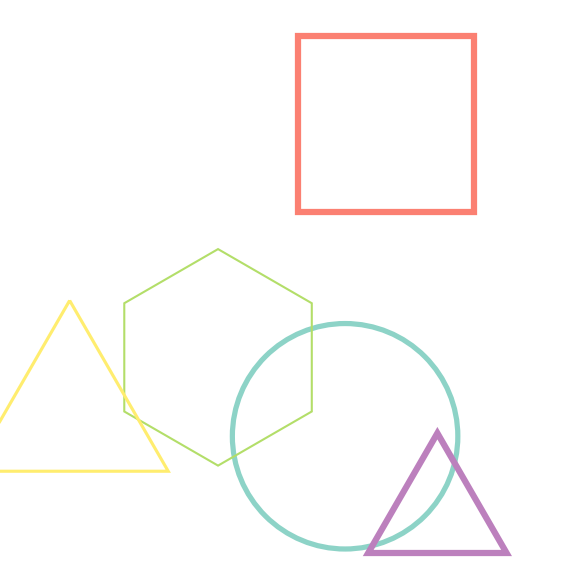[{"shape": "circle", "thickness": 2.5, "radius": 0.98, "center": [0.598, 0.244]}, {"shape": "square", "thickness": 3, "radius": 0.76, "center": [0.668, 0.785]}, {"shape": "hexagon", "thickness": 1, "radius": 0.94, "center": [0.378, 0.38]}, {"shape": "triangle", "thickness": 3, "radius": 0.69, "center": [0.757, 0.111]}, {"shape": "triangle", "thickness": 1.5, "radius": 0.99, "center": [0.121, 0.282]}]